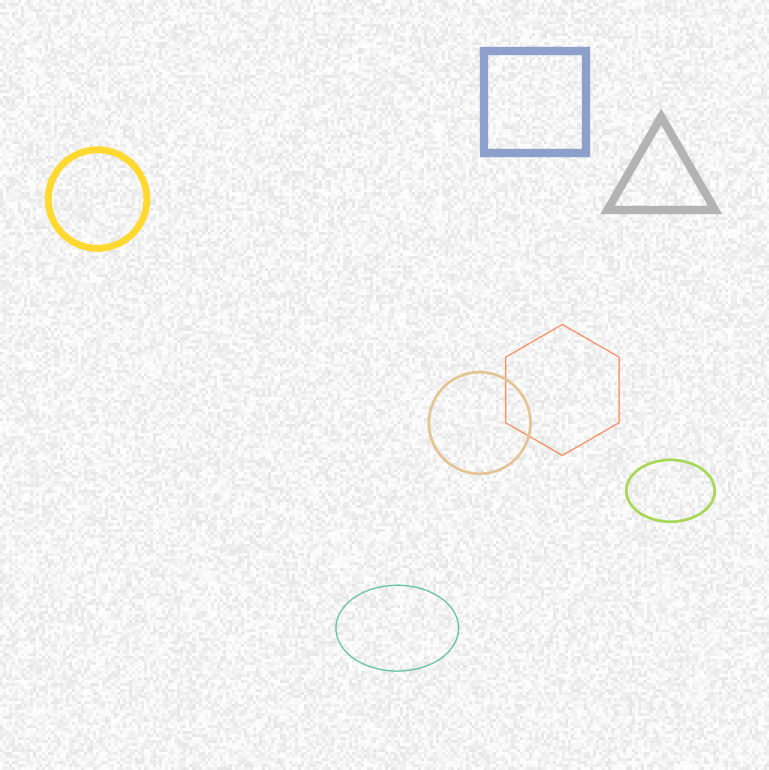[{"shape": "oval", "thickness": 0.5, "radius": 0.4, "center": [0.516, 0.184]}, {"shape": "hexagon", "thickness": 0.5, "radius": 0.43, "center": [0.73, 0.494]}, {"shape": "square", "thickness": 3, "radius": 0.33, "center": [0.695, 0.867]}, {"shape": "oval", "thickness": 1, "radius": 0.29, "center": [0.871, 0.363]}, {"shape": "circle", "thickness": 2.5, "radius": 0.32, "center": [0.127, 0.741]}, {"shape": "circle", "thickness": 1, "radius": 0.33, "center": [0.623, 0.451]}, {"shape": "triangle", "thickness": 3, "radius": 0.4, "center": [0.859, 0.768]}]